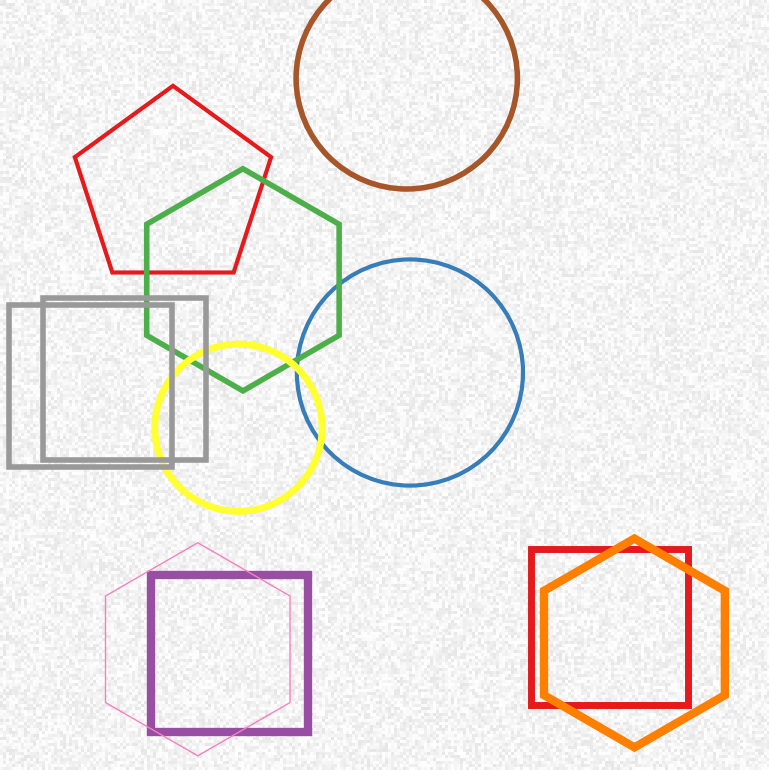[{"shape": "pentagon", "thickness": 1.5, "radius": 0.67, "center": [0.225, 0.755]}, {"shape": "square", "thickness": 2.5, "radius": 0.51, "center": [0.792, 0.186]}, {"shape": "circle", "thickness": 1.5, "radius": 0.73, "center": [0.532, 0.516]}, {"shape": "hexagon", "thickness": 2, "radius": 0.72, "center": [0.315, 0.637]}, {"shape": "square", "thickness": 3, "radius": 0.51, "center": [0.297, 0.152]}, {"shape": "hexagon", "thickness": 3, "radius": 0.68, "center": [0.824, 0.165]}, {"shape": "circle", "thickness": 2.5, "radius": 0.54, "center": [0.31, 0.444]}, {"shape": "circle", "thickness": 2, "radius": 0.72, "center": [0.528, 0.898]}, {"shape": "hexagon", "thickness": 0.5, "radius": 0.69, "center": [0.257, 0.157]}, {"shape": "square", "thickness": 2, "radius": 0.53, "center": [0.162, 0.508]}, {"shape": "square", "thickness": 2, "radius": 0.53, "center": [0.118, 0.499]}]